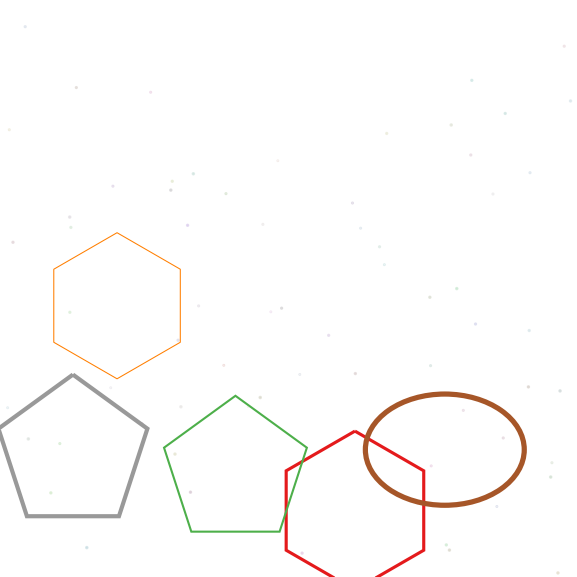[{"shape": "hexagon", "thickness": 1.5, "radius": 0.69, "center": [0.615, 0.115]}, {"shape": "pentagon", "thickness": 1, "radius": 0.65, "center": [0.408, 0.184]}, {"shape": "hexagon", "thickness": 0.5, "radius": 0.63, "center": [0.203, 0.47]}, {"shape": "oval", "thickness": 2.5, "radius": 0.69, "center": [0.77, 0.221]}, {"shape": "pentagon", "thickness": 2, "radius": 0.68, "center": [0.126, 0.215]}]